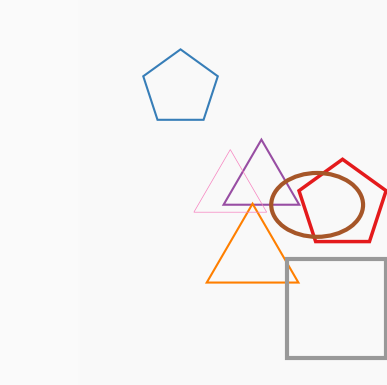[{"shape": "pentagon", "thickness": 2.5, "radius": 0.59, "center": [0.884, 0.468]}, {"shape": "pentagon", "thickness": 1.5, "radius": 0.51, "center": [0.466, 0.771]}, {"shape": "triangle", "thickness": 1.5, "radius": 0.56, "center": [0.675, 0.525]}, {"shape": "triangle", "thickness": 1.5, "radius": 0.68, "center": [0.652, 0.334]}, {"shape": "oval", "thickness": 3, "radius": 0.59, "center": [0.818, 0.468]}, {"shape": "triangle", "thickness": 0.5, "radius": 0.54, "center": [0.594, 0.503]}, {"shape": "square", "thickness": 3, "radius": 0.64, "center": [0.868, 0.199]}]